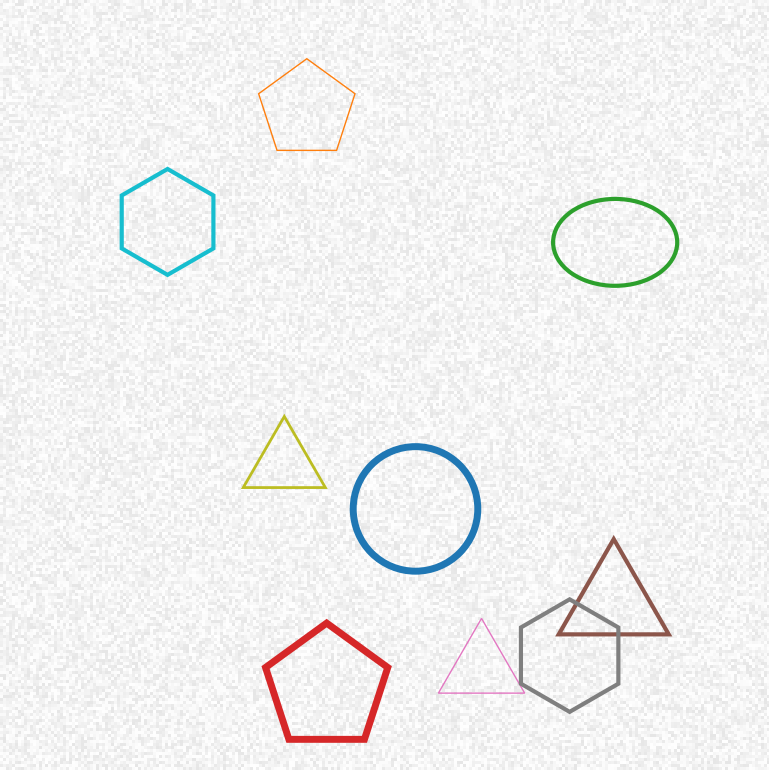[{"shape": "circle", "thickness": 2.5, "radius": 0.4, "center": [0.54, 0.339]}, {"shape": "pentagon", "thickness": 0.5, "radius": 0.33, "center": [0.398, 0.858]}, {"shape": "oval", "thickness": 1.5, "radius": 0.4, "center": [0.799, 0.685]}, {"shape": "pentagon", "thickness": 2.5, "radius": 0.42, "center": [0.424, 0.107]}, {"shape": "triangle", "thickness": 1.5, "radius": 0.41, "center": [0.797, 0.217]}, {"shape": "triangle", "thickness": 0.5, "radius": 0.32, "center": [0.625, 0.132]}, {"shape": "hexagon", "thickness": 1.5, "radius": 0.37, "center": [0.74, 0.149]}, {"shape": "triangle", "thickness": 1, "radius": 0.31, "center": [0.369, 0.398]}, {"shape": "hexagon", "thickness": 1.5, "radius": 0.34, "center": [0.218, 0.712]}]